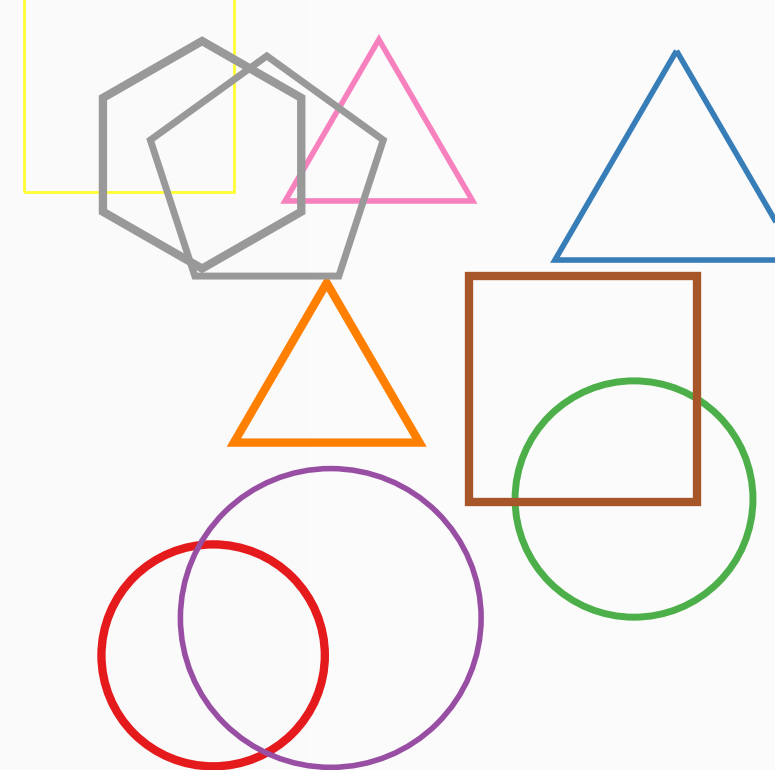[{"shape": "circle", "thickness": 3, "radius": 0.72, "center": [0.275, 0.149]}, {"shape": "triangle", "thickness": 2, "radius": 0.91, "center": [0.873, 0.753]}, {"shape": "circle", "thickness": 2.5, "radius": 0.77, "center": [0.818, 0.352]}, {"shape": "circle", "thickness": 2, "radius": 0.97, "center": [0.427, 0.197]}, {"shape": "triangle", "thickness": 3, "radius": 0.69, "center": [0.422, 0.494]}, {"shape": "square", "thickness": 1, "radius": 0.68, "center": [0.166, 0.886]}, {"shape": "square", "thickness": 3, "radius": 0.73, "center": [0.752, 0.494]}, {"shape": "triangle", "thickness": 2, "radius": 0.7, "center": [0.489, 0.809]}, {"shape": "pentagon", "thickness": 2.5, "radius": 0.79, "center": [0.344, 0.769]}, {"shape": "hexagon", "thickness": 3, "radius": 0.74, "center": [0.261, 0.799]}]